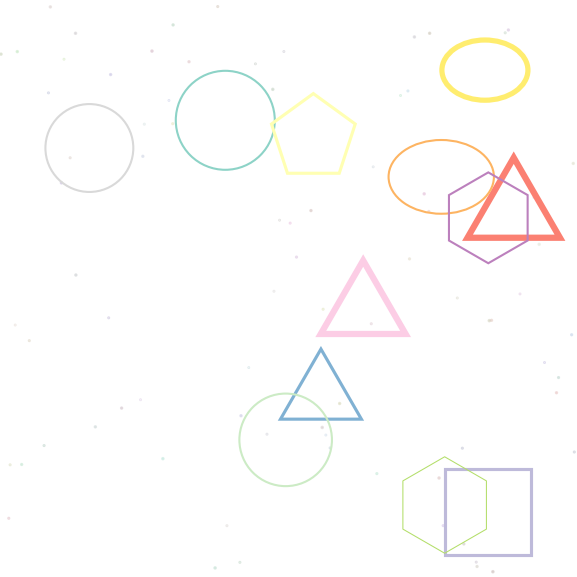[{"shape": "circle", "thickness": 1, "radius": 0.43, "center": [0.39, 0.791]}, {"shape": "pentagon", "thickness": 1.5, "radius": 0.38, "center": [0.543, 0.761]}, {"shape": "square", "thickness": 1.5, "radius": 0.37, "center": [0.845, 0.113]}, {"shape": "triangle", "thickness": 3, "radius": 0.46, "center": [0.89, 0.634]}, {"shape": "triangle", "thickness": 1.5, "radius": 0.4, "center": [0.556, 0.314]}, {"shape": "oval", "thickness": 1, "radius": 0.46, "center": [0.764, 0.693]}, {"shape": "hexagon", "thickness": 0.5, "radius": 0.42, "center": [0.77, 0.125]}, {"shape": "triangle", "thickness": 3, "radius": 0.42, "center": [0.629, 0.463]}, {"shape": "circle", "thickness": 1, "radius": 0.38, "center": [0.155, 0.743]}, {"shape": "hexagon", "thickness": 1, "radius": 0.39, "center": [0.846, 0.622]}, {"shape": "circle", "thickness": 1, "radius": 0.4, "center": [0.495, 0.237]}, {"shape": "oval", "thickness": 2.5, "radius": 0.37, "center": [0.84, 0.878]}]